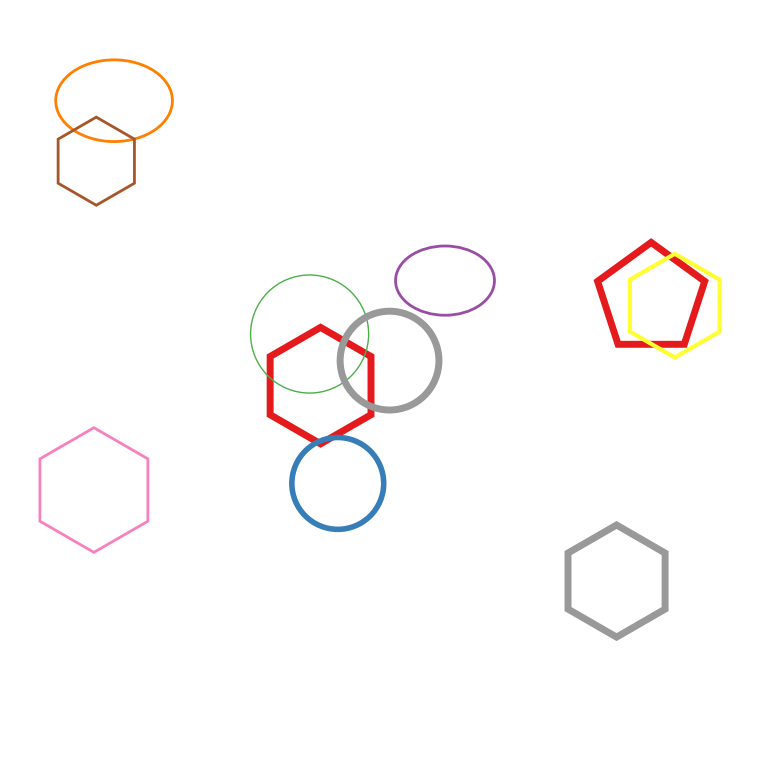[{"shape": "pentagon", "thickness": 2.5, "radius": 0.37, "center": [0.846, 0.612]}, {"shape": "hexagon", "thickness": 2.5, "radius": 0.38, "center": [0.416, 0.499]}, {"shape": "circle", "thickness": 2, "radius": 0.3, "center": [0.439, 0.372]}, {"shape": "circle", "thickness": 0.5, "radius": 0.38, "center": [0.402, 0.566]}, {"shape": "oval", "thickness": 1, "radius": 0.32, "center": [0.578, 0.636]}, {"shape": "oval", "thickness": 1, "radius": 0.38, "center": [0.148, 0.869]}, {"shape": "hexagon", "thickness": 1.5, "radius": 0.34, "center": [0.876, 0.603]}, {"shape": "hexagon", "thickness": 1, "radius": 0.29, "center": [0.125, 0.791]}, {"shape": "hexagon", "thickness": 1, "radius": 0.4, "center": [0.122, 0.364]}, {"shape": "circle", "thickness": 2.5, "radius": 0.32, "center": [0.506, 0.532]}, {"shape": "hexagon", "thickness": 2.5, "radius": 0.36, "center": [0.801, 0.245]}]